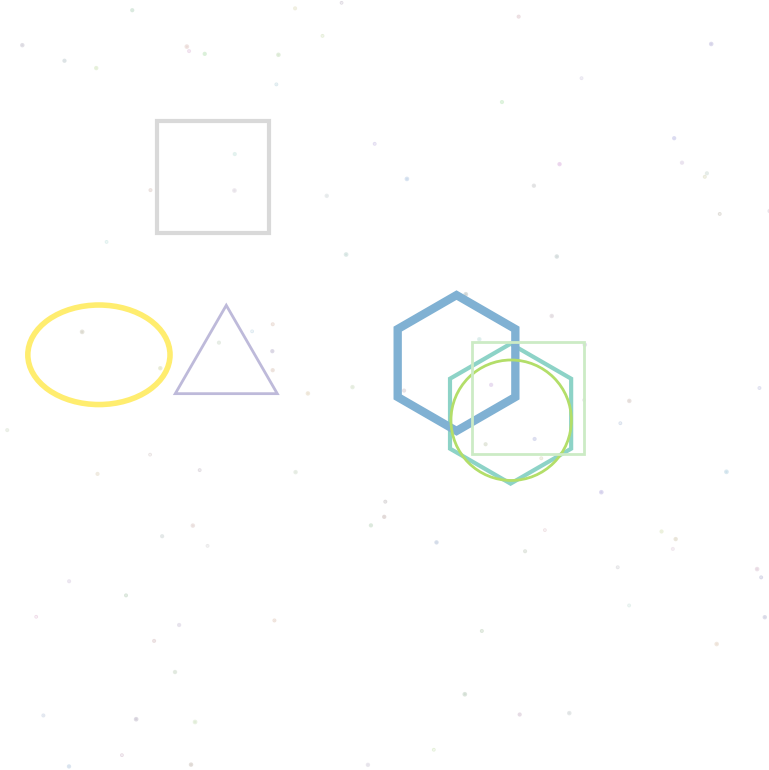[{"shape": "hexagon", "thickness": 1.5, "radius": 0.45, "center": [0.663, 0.463]}, {"shape": "triangle", "thickness": 1, "radius": 0.38, "center": [0.294, 0.527]}, {"shape": "hexagon", "thickness": 3, "radius": 0.44, "center": [0.593, 0.529]}, {"shape": "circle", "thickness": 1, "radius": 0.39, "center": [0.664, 0.454]}, {"shape": "square", "thickness": 1.5, "radius": 0.36, "center": [0.276, 0.77]}, {"shape": "square", "thickness": 1, "radius": 0.36, "center": [0.685, 0.483]}, {"shape": "oval", "thickness": 2, "radius": 0.46, "center": [0.128, 0.539]}]